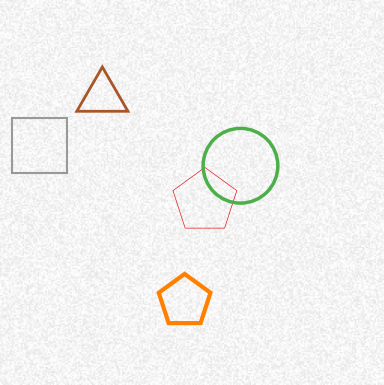[{"shape": "pentagon", "thickness": 0.5, "radius": 0.44, "center": [0.532, 0.478]}, {"shape": "circle", "thickness": 2.5, "radius": 0.49, "center": [0.625, 0.57]}, {"shape": "pentagon", "thickness": 3, "radius": 0.35, "center": [0.48, 0.218]}, {"shape": "triangle", "thickness": 2, "radius": 0.38, "center": [0.266, 0.749]}, {"shape": "square", "thickness": 1.5, "radius": 0.36, "center": [0.103, 0.621]}]